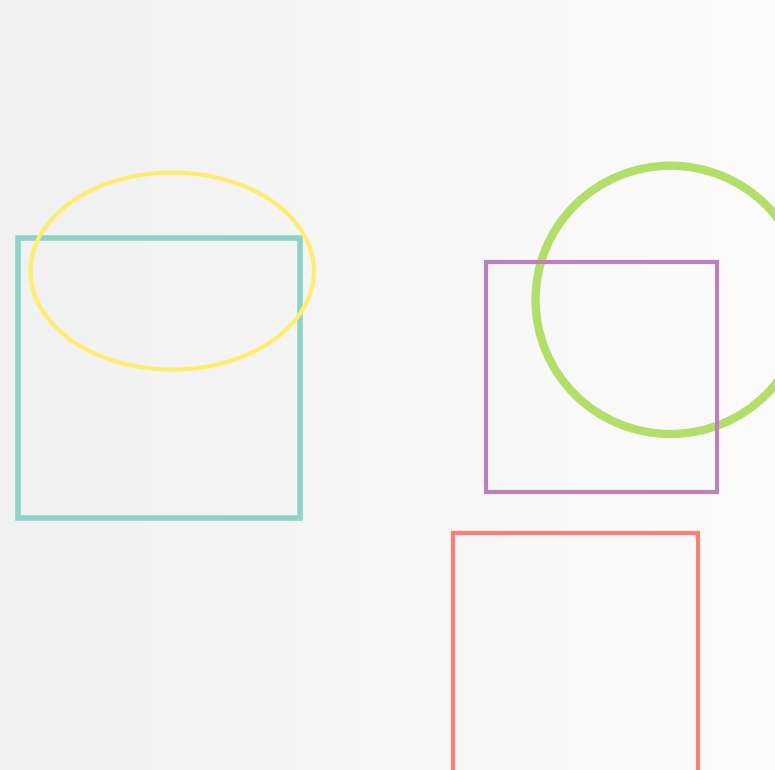[{"shape": "square", "thickness": 2, "radius": 0.91, "center": [0.206, 0.509]}, {"shape": "square", "thickness": 1.5, "radius": 0.79, "center": [0.742, 0.149]}, {"shape": "circle", "thickness": 3, "radius": 0.87, "center": [0.865, 0.611]}, {"shape": "square", "thickness": 1.5, "radius": 0.75, "center": [0.776, 0.511]}, {"shape": "oval", "thickness": 1.5, "radius": 0.91, "center": [0.222, 0.648]}]